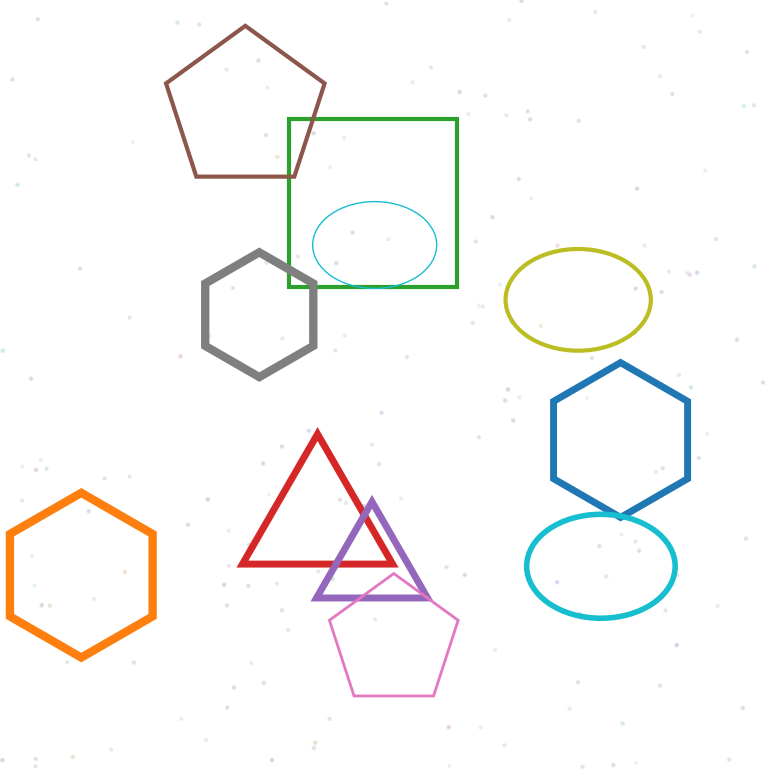[{"shape": "hexagon", "thickness": 2.5, "radius": 0.5, "center": [0.806, 0.429]}, {"shape": "hexagon", "thickness": 3, "radius": 0.53, "center": [0.106, 0.253]}, {"shape": "square", "thickness": 1.5, "radius": 0.55, "center": [0.485, 0.737]}, {"shape": "triangle", "thickness": 2.5, "radius": 0.56, "center": [0.412, 0.324]}, {"shape": "triangle", "thickness": 2.5, "radius": 0.42, "center": [0.483, 0.265]}, {"shape": "pentagon", "thickness": 1.5, "radius": 0.54, "center": [0.319, 0.858]}, {"shape": "pentagon", "thickness": 1, "radius": 0.44, "center": [0.511, 0.167]}, {"shape": "hexagon", "thickness": 3, "radius": 0.41, "center": [0.337, 0.591]}, {"shape": "oval", "thickness": 1.5, "radius": 0.47, "center": [0.751, 0.611]}, {"shape": "oval", "thickness": 0.5, "radius": 0.4, "center": [0.487, 0.682]}, {"shape": "oval", "thickness": 2, "radius": 0.48, "center": [0.78, 0.265]}]